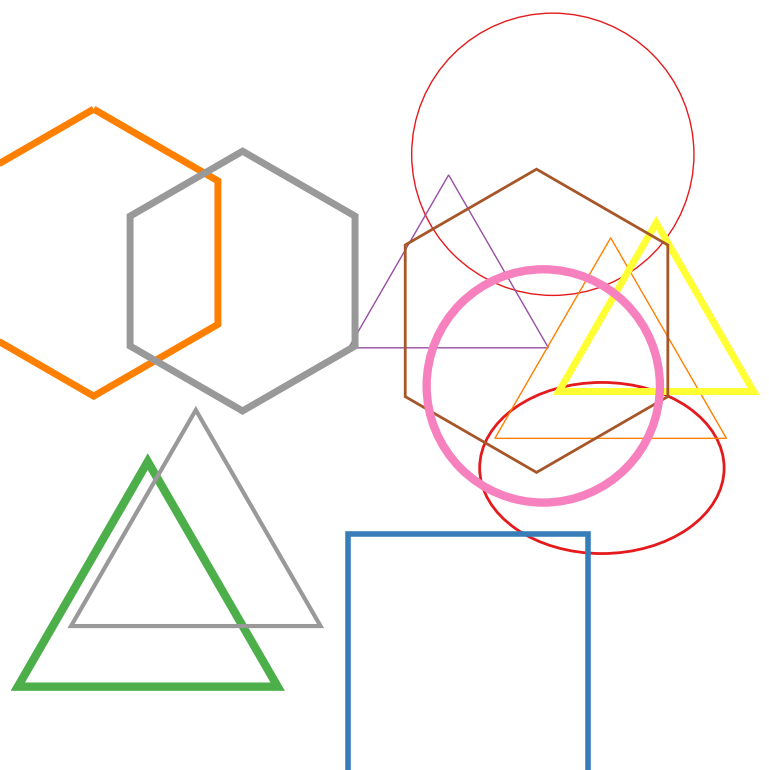[{"shape": "oval", "thickness": 1, "radius": 0.79, "center": [0.782, 0.392]}, {"shape": "circle", "thickness": 0.5, "radius": 0.92, "center": [0.718, 0.8]}, {"shape": "square", "thickness": 2, "radius": 0.78, "center": [0.608, 0.151]}, {"shape": "triangle", "thickness": 3, "radius": 0.97, "center": [0.192, 0.206]}, {"shape": "triangle", "thickness": 0.5, "radius": 0.75, "center": [0.583, 0.623]}, {"shape": "triangle", "thickness": 0.5, "radius": 0.87, "center": [0.793, 0.518]}, {"shape": "hexagon", "thickness": 2.5, "radius": 0.93, "center": [0.122, 0.672]}, {"shape": "triangle", "thickness": 2.5, "radius": 0.73, "center": [0.852, 0.565]}, {"shape": "hexagon", "thickness": 1, "radius": 0.98, "center": [0.697, 0.583]}, {"shape": "circle", "thickness": 3, "radius": 0.76, "center": [0.706, 0.499]}, {"shape": "triangle", "thickness": 1.5, "radius": 0.94, "center": [0.254, 0.28]}, {"shape": "hexagon", "thickness": 2.5, "radius": 0.84, "center": [0.315, 0.635]}]